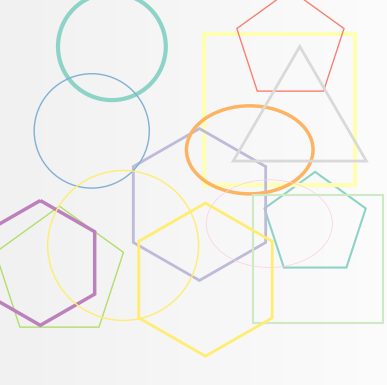[{"shape": "pentagon", "thickness": 1.5, "radius": 0.69, "center": [0.813, 0.416]}, {"shape": "circle", "thickness": 3, "radius": 0.7, "center": [0.289, 0.879]}, {"shape": "square", "thickness": 3, "radius": 0.98, "center": [0.721, 0.715]}, {"shape": "hexagon", "thickness": 2, "radius": 0.99, "center": [0.515, 0.469]}, {"shape": "pentagon", "thickness": 1, "radius": 0.73, "center": [0.749, 0.881]}, {"shape": "circle", "thickness": 1, "radius": 0.74, "center": [0.237, 0.66]}, {"shape": "oval", "thickness": 2.5, "radius": 0.82, "center": [0.645, 0.611]}, {"shape": "pentagon", "thickness": 1, "radius": 0.87, "center": [0.153, 0.291]}, {"shape": "oval", "thickness": 0.5, "radius": 0.81, "center": [0.695, 0.419]}, {"shape": "triangle", "thickness": 2, "radius": 0.99, "center": [0.774, 0.681]}, {"shape": "hexagon", "thickness": 2.5, "radius": 0.81, "center": [0.104, 0.317]}, {"shape": "square", "thickness": 1.5, "radius": 0.83, "center": [0.821, 0.327]}, {"shape": "hexagon", "thickness": 2, "radius": 0.99, "center": [0.53, 0.274]}, {"shape": "circle", "thickness": 1, "radius": 0.97, "center": [0.318, 0.362]}]